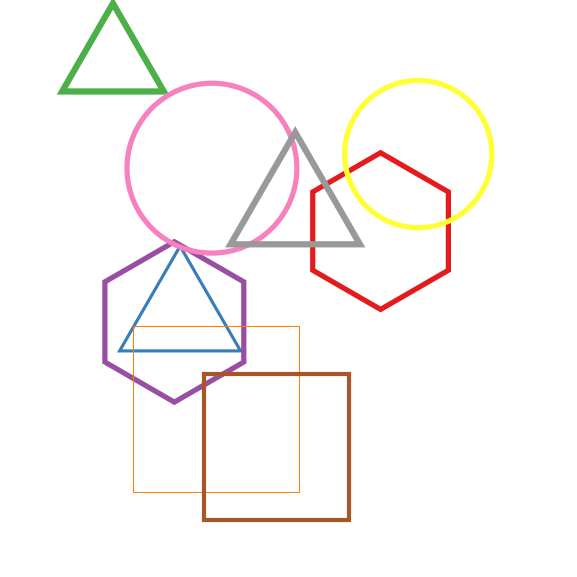[{"shape": "hexagon", "thickness": 2.5, "radius": 0.68, "center": [0.659, 0.599]}, {"shape": "triangle", "thickness": 1.5, "radius": 0.6, "center": [0.312, 0.452]}, {"shape": "triangle", "thickness": 3, "radius": 0.51, "center": [0.196, 0.892]}, {"shape": "hexagon", "thickness": 2.5, "radius": 0.69, "center": [0.302, 0.442]}, {"shape": "square", "thickness": 0.5, "radius": 0.72, "center": [0.374, 0.291]}, {"shape": "circle", "thickness": 2.5, "radius": 0.64, "center": [0.724, 0.732]}, {"shape": "square", "thickness": 2, "radius": 0.63, "center": [0.479, 0.225]}, {"shape": "circle", "thickness": 2.5, "radius": 0.74, "center": [0.367, 0.708]}, {"shape": "triangle", "thickness": 3, "radius": 0.65, "center": [0.511, 0.641]}]